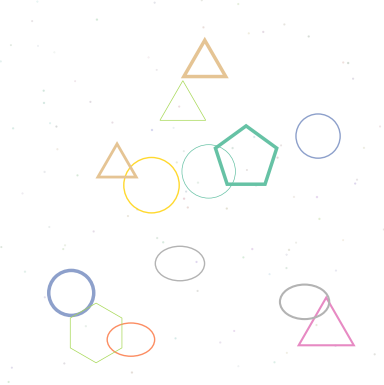[{"shape": "pentagon", "thickness": 2.5, "radius": 0.42, "center": [0.639, 0.589]}, {"shape": "circle", "thickness": 0.5, "radius": 0.35, "center": [0.542, 0.555]}, {"shape": "oval", "thickness": 1, "radius": 0.31, "center": [0.34, 0.118]}, {"shape": "circle", "thickness": 2.5, "radius": 0.29, "center": [0.185, 0.239]}, {"shape": "circle", "thickness": 1, "radius": 0.29, "center": [0.826, 0.647]}, {"shape": "triangle", "thickness": 1.5, "radius": 0.41, "center": [0.847, 0.145]}, {"shape": "hexagon", "thickness": 0.5, "radius": 0.39, "center": [0.25, 0.135]}, {"shape": "triangle", "thickness": 0.5, "radius": 0.34, "center": [0.475, 0.722]}, {"shape": "circle", "thickness": 1, "radius": 0.36, "center": [0.394, 0.519]}, {"shape": "triangle", "thickness": 2, "radius": 0.29, "center": [0.304, 0.569]}, {"shape": "triangle", "thickness": 2.5, "radius": 0.31, "center": [0.532, 0.833]}, {"shape": "oval", "thickness": 1.5, "radius": 0.32, "center": [0.791, 0.216]}, {"shape": "oval", "thickness": 1, "radius": 0.32, "center": [0.467, 0.316]}]